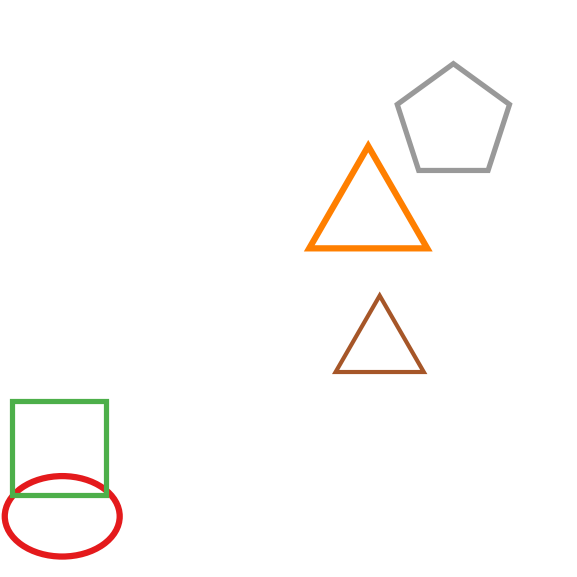[{"shape": "oval", "thickness": 3, "radius": 0.5, "center": [0.108, 0.105]}, {"shape": "square", "thickness": 2.5, "radius": 0.41, "center": [0.103, 0.223]}, {"shape": "triangle", "thickness": 3, "radius": 0.59, "center": [0.638, 0.628]}, {"shape": "triangle", "thickness": 2, "radius": 0.44, "center": [0.657, 0.399]}, {"shape": "pentagon", "thickness": 2.5, "radius": 0.51, "center": [0.785, 0.787]}]